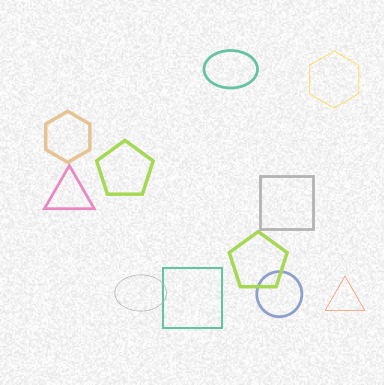[{"shape": "square", "thickness": 1.5, "radius": 0.39, "center": [0.5, 0.226]}, {"shape": "oval", "thickness": 2, "radius": 0.35, "center": [0.599, 0.82]}, {"shape": "triangle", "thickness": 0.5, "radius": 0.3, "center": [0.896, 0.224]}, {"shape": "circle", "thickness": 2, "radius": 0.29, "center": [0.726, 0.236]}, {"shape": "triangle", "thickness": 2, "radius": 0.37, "center": [0.18, 0.495]}, {"shape": "pentagon", "thickness": 2.5, "radius": 0.39, "center": [0.324, 0.558]}, {"shape": "pentagon", "thickness": 2.5, "radius": 0.4, "center": [0.671, 0.319]}, {"shape": "hexagon", "thickness": 0.5, "radius": 0.37, "center": [0.868, 0.793]}, {"shape": "hexagon", "thickness": 2.5, "radius": 0.33, "center": [0.176, 0.645]}, {"shape": "oval", "thickness": 0.5, "radius": 0.34, "center": [0.366, 0.239]}, {"shape": "square", "thickness": 2, "radius": 0.35, "center": [0.744, 0.474]}]